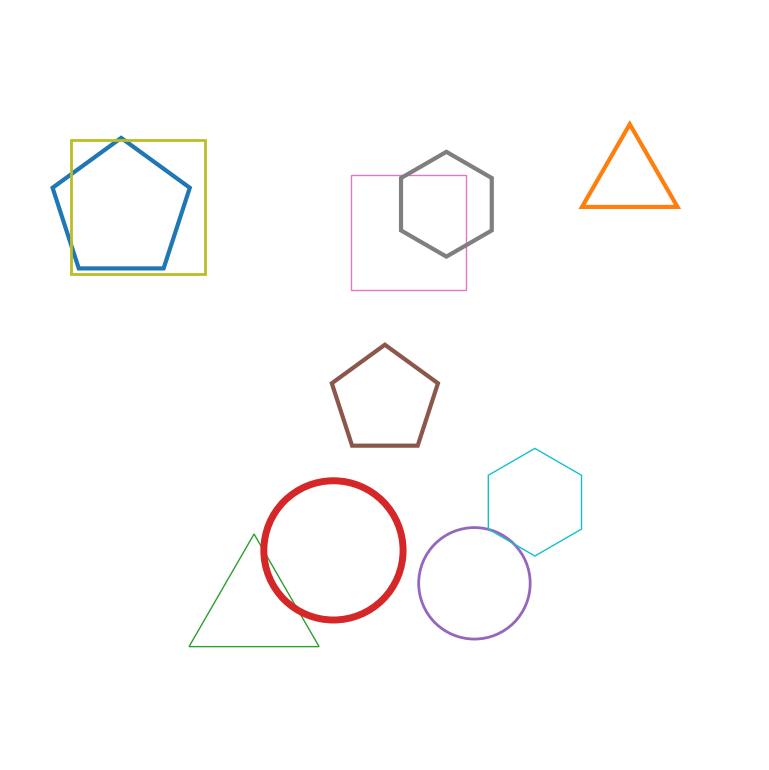[{"shape": "pentagon", "thickness": 1.5, "radius": 0.47, "center": [0.157, 0.727]}, {"shape": "triangle", "thickness": 1.5, "radius": 0.36, "center": [0.818, 0.767]}, {"shape": "triangle", "thickness": 0.5, "radius": 0.49, "center": [0.33, 0.209]}, {"shape": "circle", "thickness": 2.5, "radius": 0.45, "center": [0.433, 0.285]}, {"shape": "circle", "thickness": 1, "radius": 0.36, "center": [0.616, 0.242]}, {"shape": "pentagon", "thickness": 1.5, "radius": 0.36, "center": [0.5, 0.48]}, {"shape": "square", "thickness": 0.5, "radius": 0.37, "center": [0.531, 0.698]}, {"shape": "hexagon", "thickness": 1.5, "radius": 0.34, "center": [0.58, 0.735]}, {"shape": "square", "thickness": 1, "radius": 0.44, "center": [0.179, 0.731]}, {"shape": "hexagon", "thickness": 0.5, "radius": 0.35, "center": [0.695, 0.348]}]